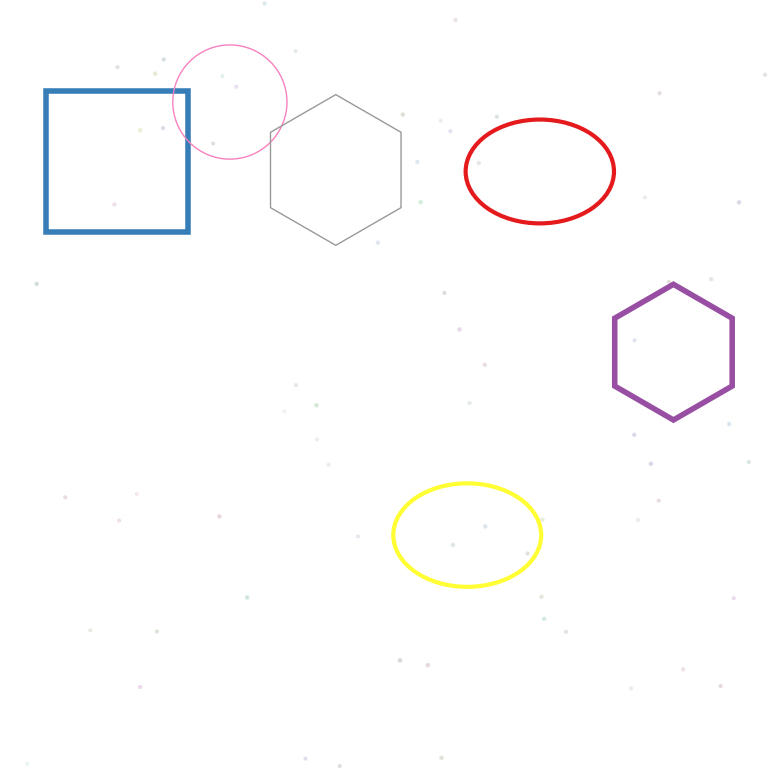[{"shape": "oval", "thickness": 1.5, "radius": 0.48, "center": [0.701, 0.777]}, {"shape": "square", "thickness": 2, "radius": 0.46, "center": [0.152, 0.79]}, {"shape": "hexagon", "thickness": 2, "radius": 0.44, "center": [0.875, 0.543]}, {"shape": "oval", "thickness": 1.5, "radius": 0.48, "center": [0.607, 0.305]}, {"shape": "circle", "thickness": 0.5, "radius": 0.37, "center": [0.299, 0.867]}, {"shape": "hexagon", "thickness": 0.5, "radius": 0.49, "center": [0.436, 0.779]}]